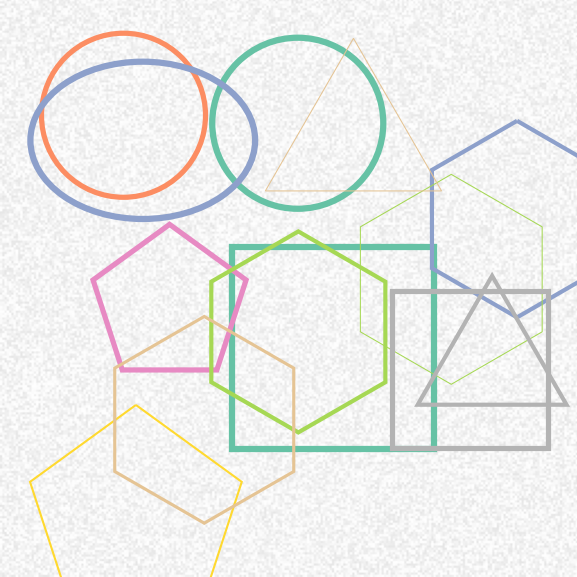[{"shape": "circle", "thickness": 3, "radius": 0.74, "center": [0.516, 0.786]}, {"shape": "square", "thickness": 3, "radius": 0.88, "center": [0.577, 0.396]}, {"shape": "circle", "thickness": 2.5, "radius": 0.71, "center": [0.214, 0.8]}, {"shape": "hexagon", "thickness": 2, "radius": 0.85, "center": [0.895, 0.62]}, {"shape": "oval", "thickness": 3, "radius": 0.97, "center": [0.247, 0.756]}, {"shape": "pentagon", "thickness": 2.5, "radius": 0.7, "center": [0.294, 0.471]}, {"shape": "hexagon", "thickness": 2, "radius": 0.87, "center": [0.517, 0.424]}, {"shape": "hexagon", "thickness": 0.5, "radius": 0.91, "center": [0.781, 0.515]}, {"shape": "pentagon", "thickness": 1, "radius": 0.96, "center": [0.235, 0.105]}, {"shape": "triangle", "thickness": 0.5, "radius": 0.88, "center": [0.612, 0.757]}, {"shape": "hexagon", "thickness": 1.5, "radius": 0.89, "center": [0.354, 0.272]}, {"shape": "triangle", "thickness": 2, "radius": 0.74, "center": [0.852, 0.373]}, {"shape": "square", "thickness": 2.5, "radius": 0.68, "center": [0.814, 0.36]}]